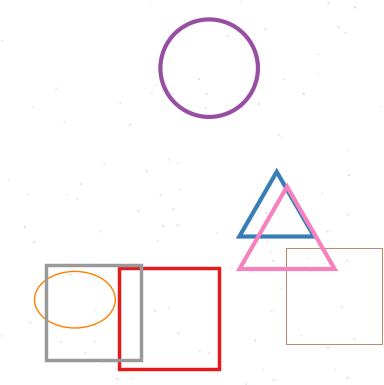[{"shape": "square", "thickness": 2.5, "radius": 0.65, "center": [0.438, 0.173]}, {"shape": "triangle", "thickness": 3, "radius": 0.56, "center": [0.719, 0.442]}, {"shape": "circle", "thickness": 3, "radius": 0.63, "center": [0.543, 0.823]}, {"shape": "oval", "thickness": 1, "radius": 0.52, "center": [0.195, 0.222]}, {"shape": "square", "thickness": 0.5, "radius": 0.62, "center": [0.868, 0.231]}, {"shape": "triangle", "thickness": 3, "radius": 0.71, "center": [0.746, 0.373]}, {"shape": "square", "thickness": 2.5, "radius": 0.62, "center": [0.243, 0.188]}]